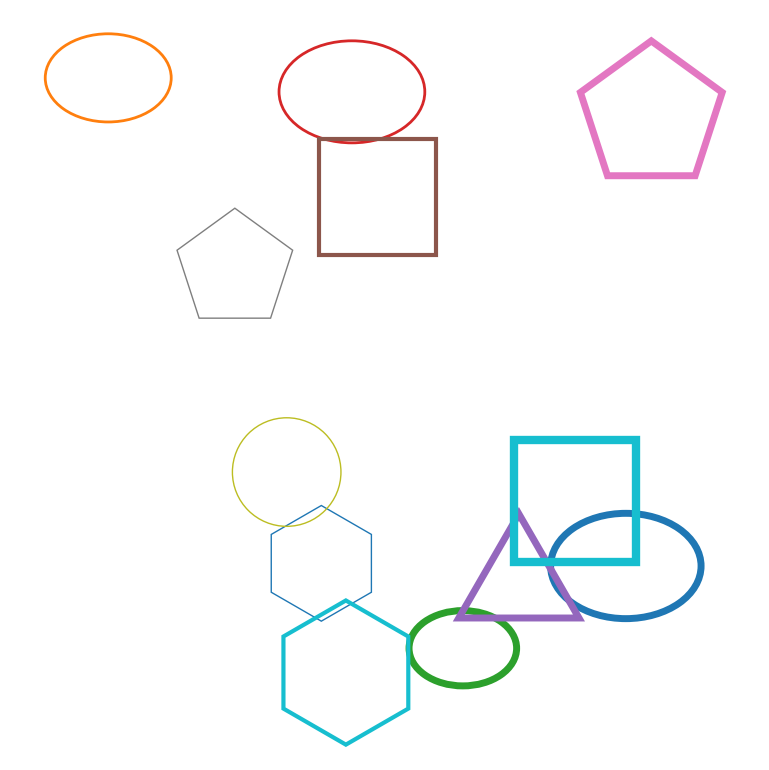[{"shape": "oval", "thickness": 2.5, "radius": 0.49, "center": [0.813, 0.265]}, {"shape": "hexagon", "thickness": 0.5, "radius": 0.38, "center": [0.417, 0.268]}, {"shape": "oval", "thickness": 1, "radius": 0.41, "center": [0.141, 0.899]}, {"shape": "oval", "thickness": 2.5, "radius": 0.35, "center": [0.601, 0.158]}, {"shape": "oval", "thickness": 1, "radius": 0.47, "center": [0.457, 0.881]}, {"shape": "triangle", "thickness": 2.5, "radius": 0.45, "center": [0.674, 0.242]}, {"shape": "square", "thickness": 1.5, "radius": 0.38, "center": [0.49, 0.744]}, {"shape": "pentagon", "thickness": 2.5, "radius": 0.48, "center": [0.846, 0.85]}, {"shape": "pentagon", "thickness": 0.5, "radius": 0.39, "center": [0.305, 0.651]}, {"shape": "circle", "thickness": 0.5, "radius": 0.35, "center": [0.372, 0.387]}, {"shape": "square", "thickness": 3, "radius": 0.4, "center": [0.747, 0.349]}, {"shape": "hexagon", "thickness": 1.5, "radius": 0.47, "center": [0.449, 0.127]}]